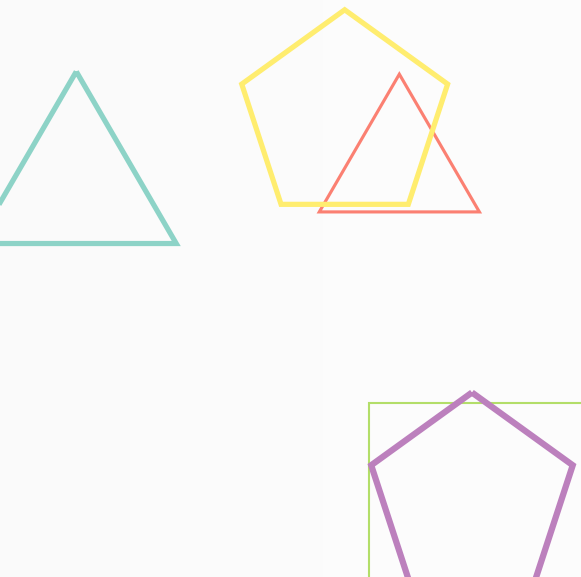[{"shape": "triangle", "thickness": 2.5, "radius": 0.99, "center": [0.131, 0.677]}, {"shape": "triangle", "thickness": 1.5, "radius": 0.79, "center": [0.687, 0.712]}, {"shape": "square", "thickness": 1, "radius": 0.96, "center": [0.827, 0.11]}, {"shape": "pentagon", "thickness": 3, "radius": 0.91, "center": [0.812, 0.137]}, {"shape": "pentagon", "thickness": 2.5, "radius": 0.93, "center": [0.593, 0.796]}]